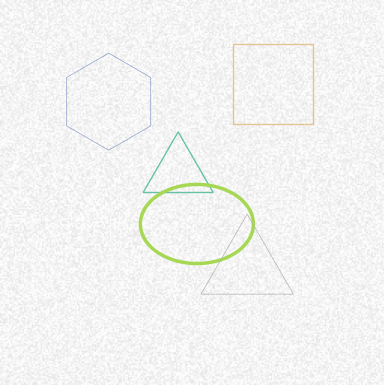[{"shape": "triangle", "thickness": 1, "radius": 0.52, "center": [0.463, 0.552]}, {"shape": "hexagon", "thickness": 0.5, "radius": 0.63, "center": [0.282, 0.736]}, {"shape": "oval", "thickness": 2.5, "radius": 0.73, "center": [0.511, 0.418]}, {"shape": "square", "thickness": 1, "radius": 0.52, "center": [0.709, 0.781]}, {"shape": "triangle", "thickness": 0.5, "radius": 0.69, "center": [0.642, 0.305]}]